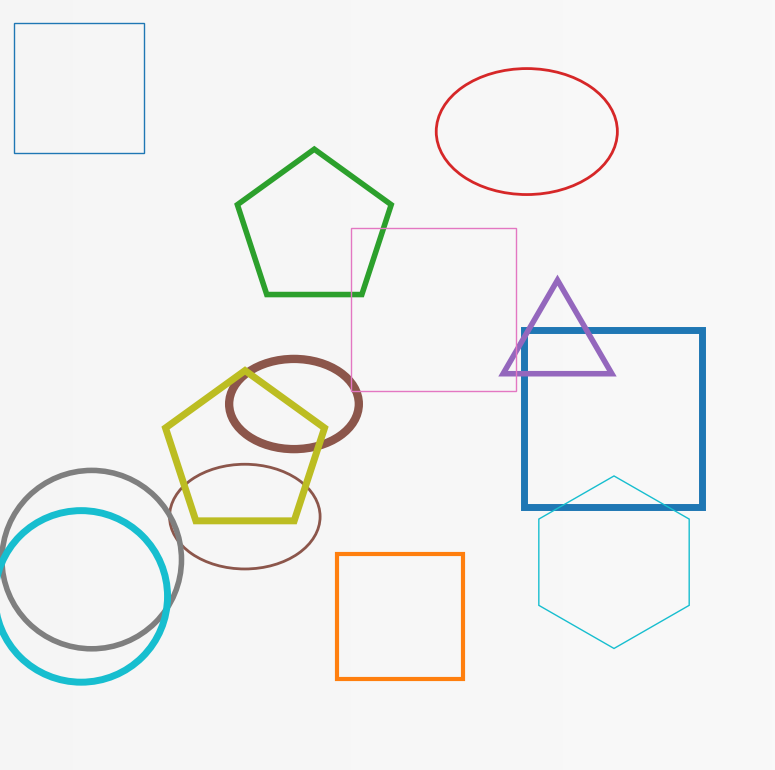[{"shape": "square", "thickness": 0.5, "radius": 0.42, "center": [0.102, 0.886]}, {"shape": "square", "thickness": 2.5, "radius": 0.57, "center": [0.791, 0.456]}, {"shape": "square", "thickness": 1.5, "radius": 0.41, "center": [0.516, 0.2]}, {"shape": "pentagon", "thickness": 2, "radius": 0.52, "center": [0.406, 0.702]}, {"shape": "oval", "thickness": 1, "radius": 0.58, "center": [0.68, 0.829]}, {"shape": "triangle", "thickness": 2, "radius": 0.41, "center": [0.719, 0.555]}, {"shape": "oval", "thickness": 3, "radius": 0.42, "center": [0.379, 0.475]}, {"shape": "oval", "thickness": 1, "radius": 0.49, "center": [0.316, 0.329]}, {"shape": "square", "thickness": 0.5, "radius": 0.53, "center": [0.559, 0.598]}, {"shape": "circle", "thickness": 2, "radius": 0.58, "center": [0.118, 0.273]}, {"shape": "pentagon", "thickness": 2.5, "radius": 0.54, "center": [0.316, 0.411]}, {"shape": "hexagon", "thickness": 0.5, "radius": 0.56, "center": [0.792, 0.27]}, {"shape": "circle", "thickness": 2.5, "radius": 0.56, "center": [0.105, 0.225]}]